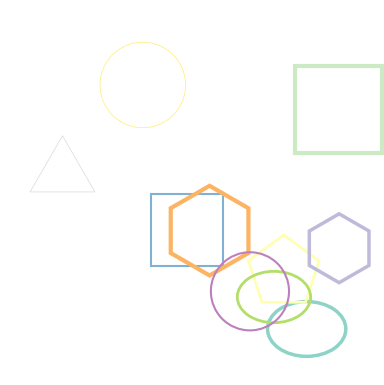[{"shape": "oval", "thickness": 2.5, "radius": 0.51, "center": [0.797, 0.146]}, {"shape": "pentagon", "thickness": 2, "radius": 0.48, "center": [0.737, 0.293]}, {"shape": "hexagon", "thickness": 2.5, "radius": 0.45, "center": [0.881, 0.355]}, {"shape": "square", "thickness": 1.5, "radius": 0.47, "center": [0.486, 0.402]}, {"shape": "hexagon", "thickness": 3, "radius": 0.58, "center": [0.544, 0.401]}, {"shape": "oval", "thickness": 2, "radius": 0.48, "center": [0.712, 0.229]}, {"shape": "triangle", "thickness": 0.5, "radius": 0.49, "center": [0.162, 0.55]}, {"shape": "circle", "thickness": 1.5, "radius": 0.51, "center": [0.649, 0.243]}, {"shape": "square", "thickness": 3, "radius": 0.56, "center": [0.879, 0.715]}, {"shape": "circle", "thickness": 0.5, "radius": 0.56, "center": [0.371, 0.779]}]